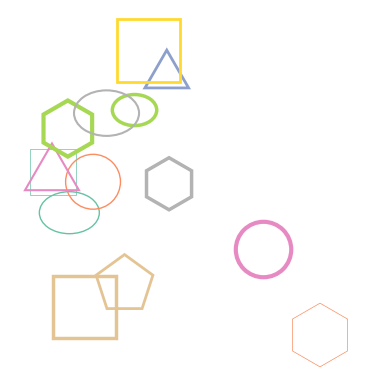[{"shape": "square", "thickness": 0.5, "radius": 0.3, "center": [0.137, 0.554]}, {"shape": "oval", "thickness": 1, "radius": 0.39, "center": [0.18, 0.448]}, {"shape": "hexagon", "thickness": 0.5, "radius": 0.41, "center": [0.831, 0.13]}, {"shape": "circle", "thickness": 1, "radius": 0.36, "center": [0.242, 0.528]}, {"shape": "triangle", "thickness": 2, "radius": 0.33, "center": [0.433, 0.804]}, {"shape": "triangle", "thickness": 1.5, "radius": 0.4, "center": [0.135, 0.546]}, {"shape": "circle", "thickness": 3, "radius": 0.36, "center": [0.684, 0.352]}, {"shape": "oval", "thickness": 2.5, "radius": 0.29, "center": [0.349, 0.714]}, {"shape": "hexagon", "thickness": 3, "radius": 0.36, "center": [0.176, 0.666]}, {"shape": "square", "thickness": 2, "radius": 0.41, "center": [0.386, 0.868]}, {"shape": "square", "thickness": 2.5, "radius": 0.4, "center": [0.22, 0.202]}, {"shape": "pentagon", "thickness": 2, "radius": 0.39, "center": [0.323, 0.261]}, {"shape": "hexagon", "thickness": 2.5, "radius": 0.34, "center": [0.439, 0.523]}, {"shape": "oval", "thickness": 1.5, "radius": 0.42, "center": [0.277, 0.706]}]